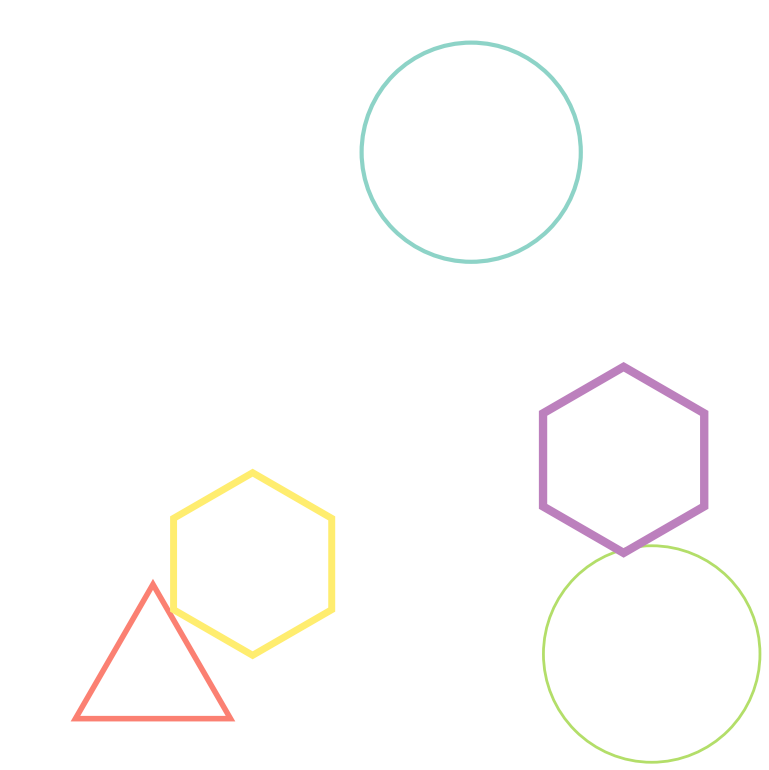[{"shape": "circle", "thickness": 1.5, "radius": 0.71, "center": [0.612, 0.802]}, {"shape": "triangle", "thickness": 2, "radius": 0.58, "center": [0.199, 0.125]}, {"shape": "circle", "thickness": 1, "radius": 0.7, "center": [0.846, 0.151]}, {"shape": "hexagon", "thickness": 3, "radius": 0.6, "center": [0.81, 0.403]}, {"shape": "hexagon", "thickness": 2.5, "radius": 0.59, "center": [0.328, 0.268]}]